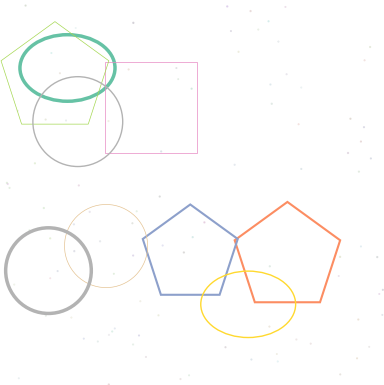[{"shape": "oval", "thickness": 2.5, "radius": 0.62, "center": [0.175, 0.823]}, {"shape": "pentagon", "thickness": 1.5, "radius": 0.72, "center": [0.747, 0.331]}, {"shape": "pentagon", "thickness": 1.5, "radius": 0.65, "center": [0.494, 0.339]}, {"shape": "square", "thickness": 0.5, "radius": 0.59, "center": [0.392, 0.721]}, {"shape": "pentagon", "thickness": 0.5, "radius": 0.74, "center": [0.143, 0.797]}, {"shape": "oval", "thickness": 1, "radius": 0.62, "center": [0.645, 0.21]}, {"shape": "circle", "thickness": 0.5, "radius": 0.54, "center": [0.276, 0.361]}, {"shape": "circle", "thickness": 2.5, "radius": 0.56, "center": [0.126, 0.297]}, {"shape": "circle", "thickness": 1, "radius": 0.58, "center": [0.202, 0.684]}]